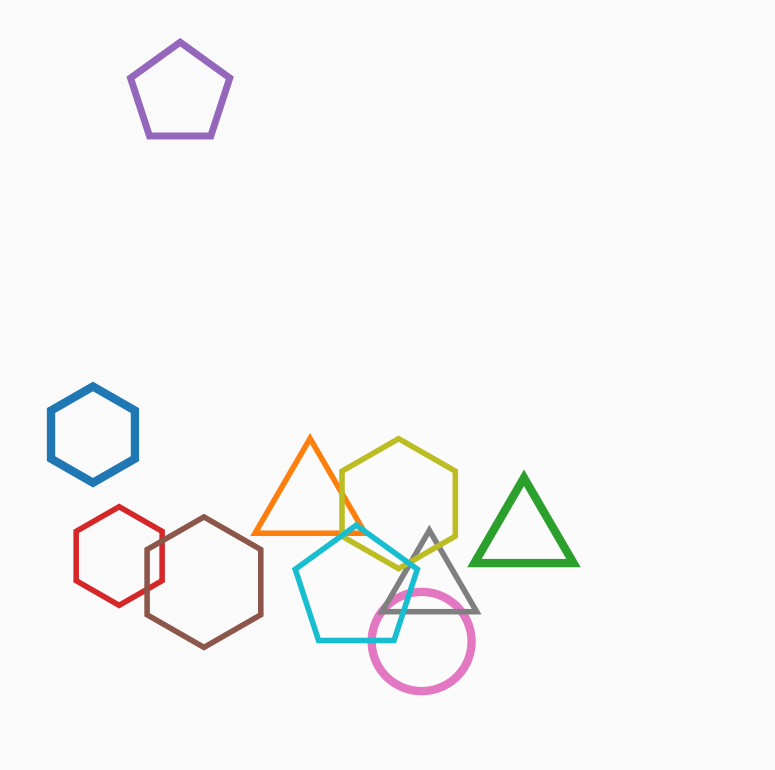[{"shape": "hexagon", "thickness": 3, "radius": 0.31, "center": [0.12, 0.436]}, {"shape": "triangle", "thickness": 2, "radius": 0.41, "center": [0.4, 0.349]}, {"shape": "triangle", "thickness": 3, "radius": 0.37, "center": [0.676, 0.306]}, {"shape": "hexagon", "thickness": 2, "radius": 0.32, "center": [0.154, 0.278]}, {"shape": "pentagon", "thickness": 2.5, "radius": 0.34, "center": [0.232, 0.878]}, {"shape": "hexagon", "thickness": 2, "radius": 0.42, "center": [0.263, 0.244]}, {"shape": "circle", "thickness": 3, "radius": 0.32, "center": [0.544, 0.167]}, {"shape": "triangle", "thickness": 2, "radius": 0.35, "center": [0.554, 0.241]}, {"shape": "hexagon", "thickness": 2, "radius": 0.42, "center": [0.514, 0.346]}, {"shape": "pentagon", "thickness": 2, "radius": 0.41, "center": [0.46, 0.235]}]